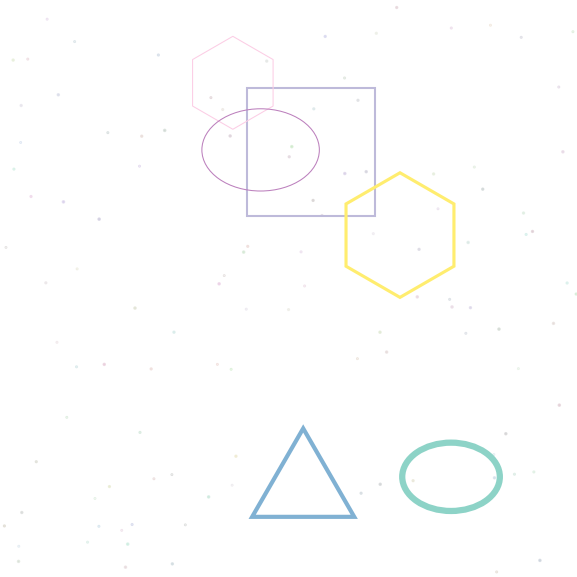[{"shape": "oval", "thickness": 3, "radius": 0.42, "center": [0.781, 0.173]}, {"shape": "square", "thickness": 1, "radius": 0.56, "center": [0.539, 0.736]}, {"shape": "triangle", "thickness": 2, "radius": 0.51, "center": [0.525, 0.155]}, {"shape": "hexagon", "thickness": 0.5, "radius": 0.4, "center": [0.403, 0.856]}, {"shape": "oval", "thickness": 0.5, "radius": 0.51, "center": [0.451, 0.74]}, {"shape": "hexagon", "thickness": 1.5, "radius": 0.54, "center": [0.693, 0.592]}]